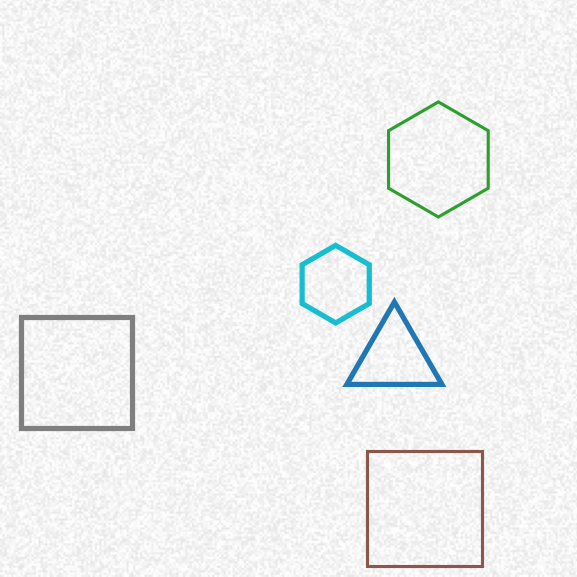[{"shape": "triangle", "thickness": 2.5, "radius": 0.48, "center": [0.683, 0.381]}, {"shape": "hexagon", "thickness": 1.5, "radius": 0.5, "center": [0.759, 0.723]}, {"shape": "square", "thickness": 1.5, "radius": 0.5, "center": [0.735, 0.118]}, {"shape": "square", "thickness": 2.5, "radius": 0.48, "center": [0.133, 0.354]}, {"shape": "hexagon", "thickness": 2.5, "radius": 0.34, "center": [0.581, 0.507]}]